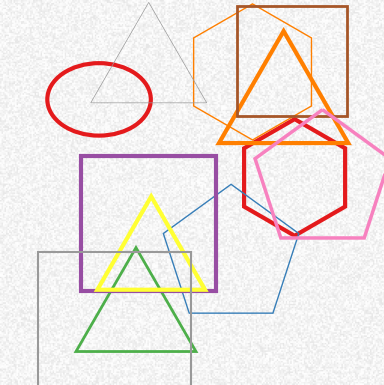[{"shape": "hexagon", "thickness": 3, "radius": 0.76, "center": [0.765, 0.539]}, {"shape": "oval", "thickness": 3, "radius": 0.67, "center": [0.257, 0.742]}, {"shape": "pentagon", "thickness": 1, "radius": 0.92, "center": [0.6, 0.336]}, {"shape": "triangle", "thickness": 2, "radius": 0.9, "center": [0.353, 0.177]}, {"shape": "square", "thickness": 3, "radius": 0.88, "center": [0.385, 0.419]}, {"shape": "hexagon", "thickness": 1, "radius": 0.88, "center": [0.656, 0.813]}, {"shape": "triangle", "thickness": 3, "radius": 0.97, "center": [0.737, 0.725]}, {"shape": "triangle", "thickness": 3, "radius": 0.81, "center": [0.393, 0.328]}, {"shape": "square", "thickness": 2, "radius": 0.71, "center": [0.759, 0.841]}, {"shape": "pentagon", "thickness": 2.5, "radius": 0.92, "center": [0.838, 0.531]}, {"shape": "triangle", "thickness": 0.5, "radius": 0.87, "center": [0.386, 0.82]}, {"shape": "square", "thickness": 1.5, "radius": 0.99, "center": [0.297, 0.148]}]